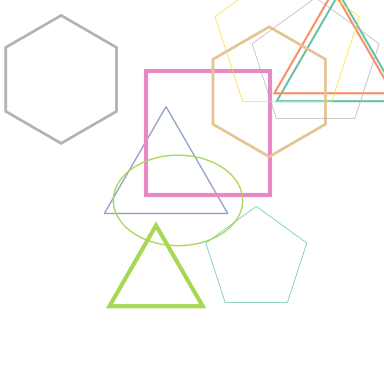[{"shape": "triangle", "thickness": 1.5, "radius": 0.93, "center": [0.881, 0.831]}, {"shape": "pentagon", "thickness": 0.5, "radius": 0.69, "center": [0.666, 0.326]}, {"shape": "triangle", "thickness": 1.5, "radius": 0.89, "center": [0.867, 0.847]}, {"shape": "triangle", "thickness": 1, "radius": 0.92, "center": [0.431, 0.538]}, {"shape": "square", "thickness": 3, "radius": 0.8, "center": [0.541, 0.654]}, {"shape": "oval", "thickness": 1, "radius": 0.84, "center": [0.462, 0.479]}, {"shape": "triangle", "thickness": 3, "radius": 0.7, "center": [0.405, 0.275]}, {"shape": "pentagon", "thickness": 0.5, "radius": 0.99, "center": [0.746, 0.896]}, {"shape": "hexagon", "thickness": 2, "radius": 0.84, "center": [0.699, 0.762]}, {"shape": "pentagon", "thickness": 0.5, "radius": 0.87, "center": [0.82, 0.833]}, {"shape": "hexagon", "thickness": 2, "radius": 0.83, "center": [0.159, 0.794]}]